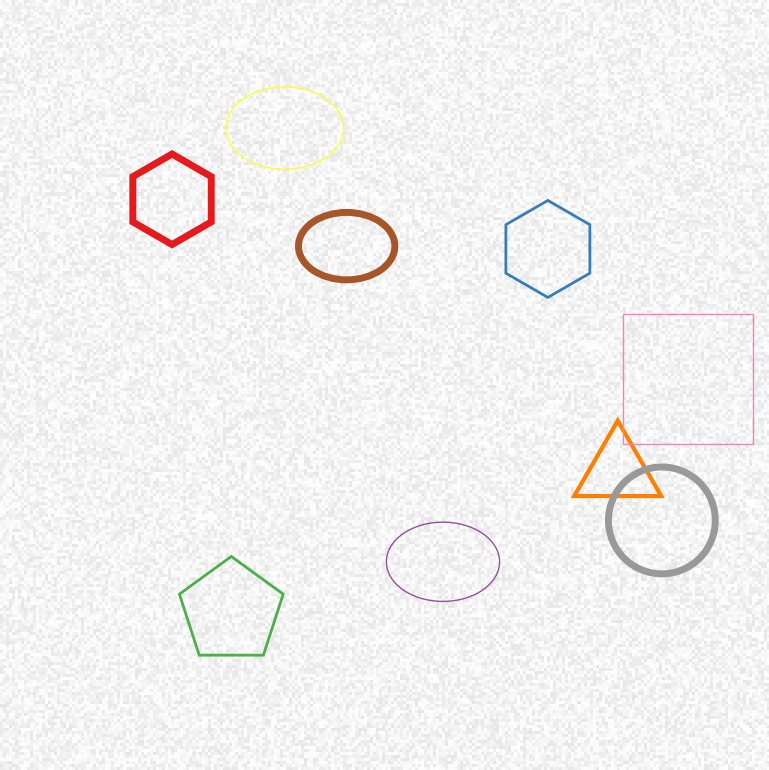[{"shape": "hexagon", "thickness": 2.5, "radius": 0.29, "center": [0.223, 0.741]}, {"shape": "hexagon", "thickness": 1, "radius": 0.31, "center": [0.712, 0.677]}, {"shape": "pentagon", "thickness": 1, "radius": 0.35, "center": [0.3, 0.206]}, {"shape": "oval", "thickness": 0.5, "radius": 0.37, "center": [0.575, 0.27]}, {"shape": "triangle", "thickness": 1.5, "radius": 0.33, "center": [0.802, 0.388]}, {"shape": "oval", "thickness": 0.5, "radius": 0.38, "center": [0.37, 0.834]}, {"shape": "oval", "thickness": 2.5, "radius": 0.31, "center": [0.45, 0.68]}, {"shape": "square", "thickness": 0.5, "radius": 0.42, "center": [0.894, 0.507]}, {"shape": "circle", "thickness": 2.5, "radius": 0.35, "center": [0.86, 0.324]}]